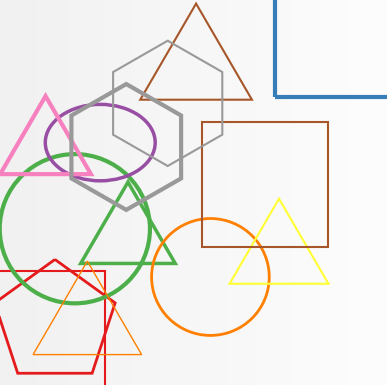[{"shape": "square", "thickness": 1.5, "radius": 0.82, "center": [0.108, 0.134]}, {"shape": "pentagon", "thickness": 2, "radius": 0.82, "center": [0.142, 0.163]}, {"shape": "square", "thickness": 3, "radius": 0.73, "center": [0.855, 0.894]}, {"shape": "triangle", "thickness": 2.5, "radius": 0.7, "center": [0.33, 0.386]}, {"shape": "circle", "thickness": 3, "radius": 0.97, "center": [0.193, 0.406]}, {"shape": "oval", "thickness": 2.5, "radius": 0.71, "center": [0.259, 0.63]}, {"shape": "triangle", "thickness": 1, "radius": 0.81, "center": [0.225, 0.16]}, {"shape": "circle", "thickness": 2, "radius": 0.76, "center": [0.543, 0.281]}, {"shape": "triangle", "thickness": 1.5, "radius": 0.74, "center": [0.72, 0.337]}, {"shape": "square", "thickness": 1.5, "radius": 0.81, "center": [0.684, 0.52]}, {"shape": "triangle", "thickness": 1.5, "radius": 0.83, "center": [0.506, 0.824]}, {"shape": "triangle", "thickness": 3, "radius": 0.68, "center": [0.118, 0.615]}, {"shape": "hexagon", "thickness": 1.5, "radius": 0.81, "center": [0.433, 0.732]}, {"shape": "hexagon", "thickness": 3, "radius": 0.82, "center": [0.326, 0.618]}]